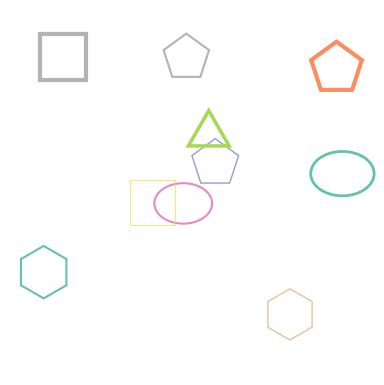[{"shape": "hexagon", "thickness": 1.5, "radius": 0.34, "center": [0.113, 0.293]}, {"shape": "oval", "thickness": 2, "radius": 0.41, "center": [0.889, 0.549]}, {"shape": "pentagon", "thickness": 3, "radius": 0.35, "center": [0.874, 0.823]}, {"shape": "pentagon", "thickness": 1, "radius": 0.32, "center": [0.559, 0.576]}, {"shape": "oval", "thickness": 1.5, "radius": 0.38, "center": [0.476, 0.472]}, {"shape": "triangle", "thickness": 2.5, "radius": 0.31, "center": [0.542, 0.652]}, {"shape": "square", "thickness": 0.5, "radius": 0.3, "center": [0.395, 0.474]}, {"shape": "hexagon", "thickness": 1, "radius": 0.33, "center": [0.753, 0.183]}, {"shape": "square", "thickness": 3, "radius": 0.29, "center": [0.164, 0.852]}, {"shape": "pentagon", "thickness": 1.5, "radius": 0.31, "center": [0.484, 0.851]}]